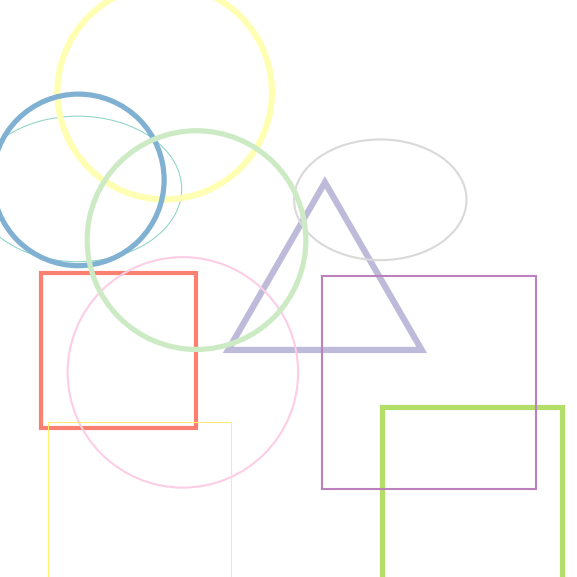[{"shape": "oval", "thickness": 0.5, "radius": 0.9, "center": [0.135, 0.672]}, {"shape": "circle", "thickness": 3, "radius": 0.93, "center": [0.285, 0.84]}, {"shape": "triangle", "thickness": 3, "radius": 0.97, "center": [0.563, 0.49]}, {"shape": "square", "thickness": 2, "radius": 0.67, "center": [0.206, 0.393]}, {"shape": "circle", "thickness": 2.5, "radius": 0.74, "center": [0.136, 0.688]}, {"shape": "square", "thickness": 2.5, "radius": 0.78, "center": [0.817, 0.138]}, {"shape": "circle", "thickness": 1, "radius": 1.0, "center": [0.317, 0.354]}, {"shape": "oval", "thickness": 1, "radius": 0.75, "center": [0.659, 0.653]}, {"shape": "square", "thickness": 1, "radius": 0.92, "center": [0.743, 0.337]}, {"shape": "circle", "thickness": 2.5, "radius": 0.95, "center": [0.34, 0.583]}, {"shape": "square", "thickness": 0.5, "radius": 0.79, "center": [0.241, 0.11]}]